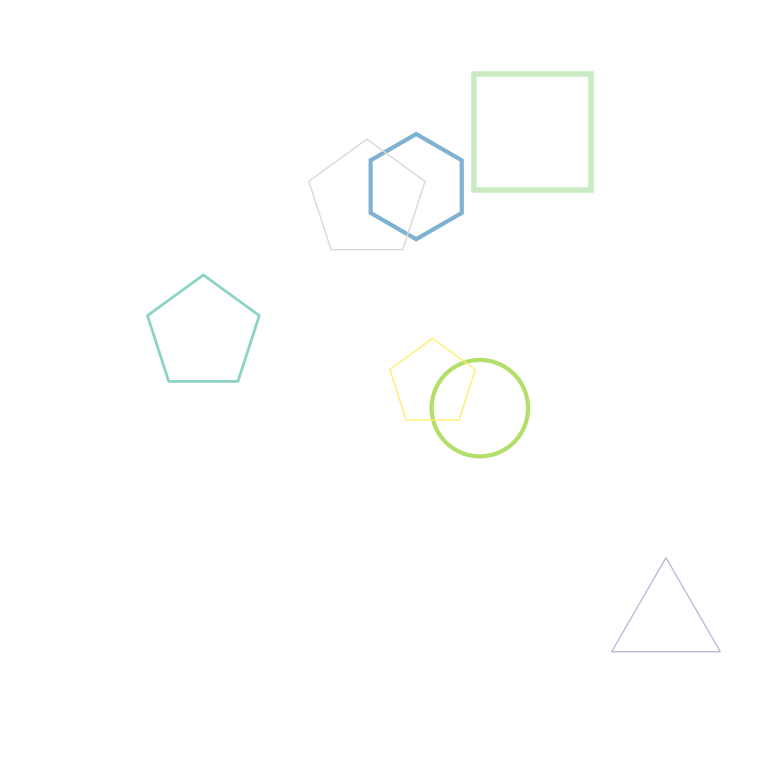[{"shape": "pentagon", "thickness": 1, "radius": 0.38, "center": [0.264, 0.566]}, {"shape": "triangle", "thickness": 0.5, "radius": 0.41, "center": [0.865, 0.194]}, {"shape": "hexagon", "thickness": 1.5, "radius": 0.34, "center": [0.541, 0.758]}, {"shape": "circle", "thickness": 1.5, "radius": 0.31, "center": [0.623, 0.47]}, {"shape": "pentagon", "thickness": 0.5, "radius": 0.4, "center": [0.477, 0.74]}, {"shape": "square", "thickness": 2, "radius": 0.38, "center": [0.692, 0.829]}, {"shape": "pentagon", "thickness": 0.5, "radius": 0.29, "center": [0.562, 0.502]}]